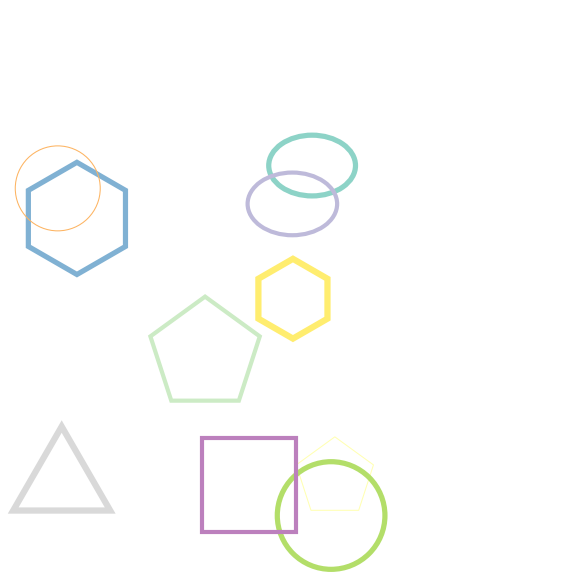[{"shape": "oval", "thickness": 2.5, "radius": 0.38, "center": [0.54, 0.712]}, {"shape": "pentagon", "thickness": 0.5, "radius": 0.35, "center": [0.58, 0.172]}, {"shape": "oval", "thickness": 2, "radius": 0.39, "center": [0.506, 0.646]}, {"shape": "hexagon", "thickness": 2.5, "radius": 0.49, "center": [0.133, 0.621]}, {"shape": "circle", "thickness": 0.5, "radius": 0.37, "center": [0.1, 0.673]}, {"shape": "circle", "thickness": 2.5, "radius": 0.47, "center": [0.573, 0.106]}, {"shape": "triangle", "thickness": 3, "radius": 0.48, "center": [0.107, 0.164]}, {"shape": "square", "thickness": 2, "radius": 0.41, "center": [0.431, 0.159]}, {"shape": "pentagon", "thickness": 2, "radius": 0.5, "center": [0.355, 0.386]}, {"shape": "hexagon", "thickness": 3, "radius": 0.35, "center": [0.507, 0.482]}]